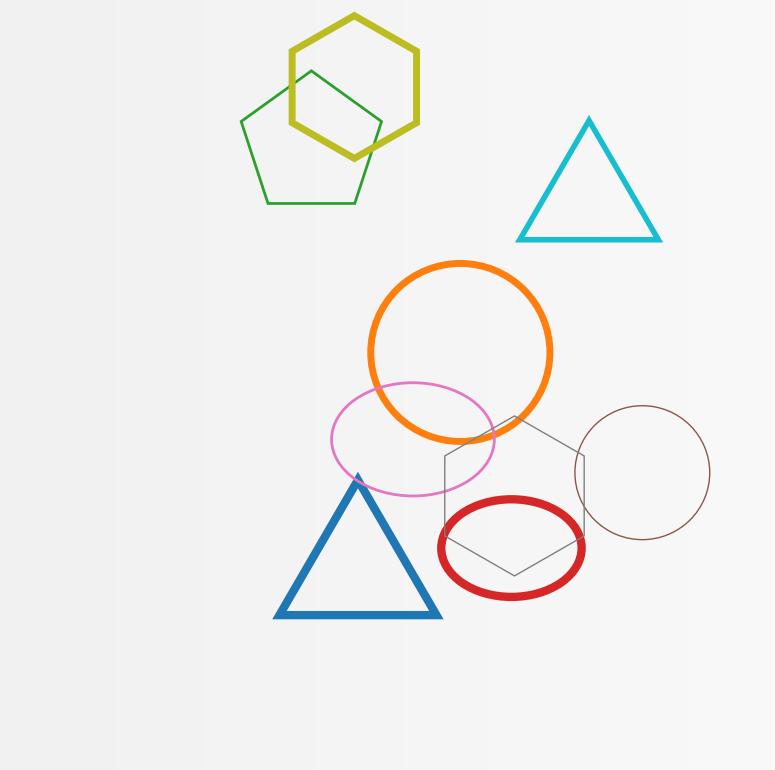[{"shape": "triangle", "thickness": 3, "radius": 0.58, "center": [0.462, 0.26]}, {"shape": "circle", "thickness": 2.5, "radius": 0.58, "center": [0.594, 0.542]}, {"shape": "pentagon", "thickness": 1, "radius": 0.48, "center": [0.402, 0.813]}, {"shape": "oval", "thickness": 3, "radius": 0.45, "center": [0.66, 0.288]}, {"shape": "circle", "thickness": 0.5, "radius": 0.43, "center": [0.829, 0.386]}, {"shape": "oval", "thickness": 1, "radius": 0.53, "center": [0.533, 0.429]}, {"shape": "hexagon", "thickness": 0.5, "radius": 0.52, "center": [0.664, 0.356]}, {"shape": "hexagon", "thickness": 2.5, "radius": 0.46, "center": [0.457, 0.887]}, {"shape": "triangle", "thickness": 2, "radius": 0.52, "center": [0.76, 0.74]}]